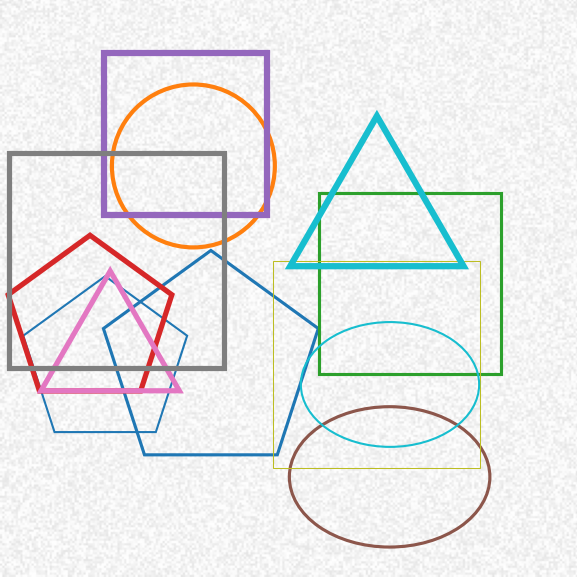[{"shape": "pentagon", "thickness": 1.5, "radius": 0.98, "center": [0.365, 0.37]}, {"shape": "pentagon", "thickness": 1, "radius": 0.75, "center": [0.182, 0.372]}, {"shape": "circle", "thickness": 2, "radius": 0.71, "center": [0.335, 0.712]}, {"shape": "square", "thickness": 1.5, "radius": 0.79, "center": [0.71, 0.509]}, {"shape": "pentagon", "thickness": 2.5, "radius": 0.75, "center": [0.156, 0.443]}, {"shape": "square", "thickness": 3, "radius": 0.7, "center": [0.321, 0.767]}, {"shape": "oval", "thickness": 1.5, "radius": 0.87, "center": [0.675, 0.173]}, {"shape": "triangle", "thickness": 2.5, "radius": 0.69, "center": [0.191, 0.392]}, {"shape": "square", "thickness": 2.5, "radius": 0.93, "center": [0.202, 0.549]}, {"shape": "square", "thickness": 0.5, "radius": 0.9, "center": [0.653, 0.368]}, {"shape": "triangle", "thickness": 3, "radius": 0.87, "center": [0.653, 0.625]}, {"shape": "oval", "thickness": 1, "radius": 0.77, "center": [0.675, 0.333]}]